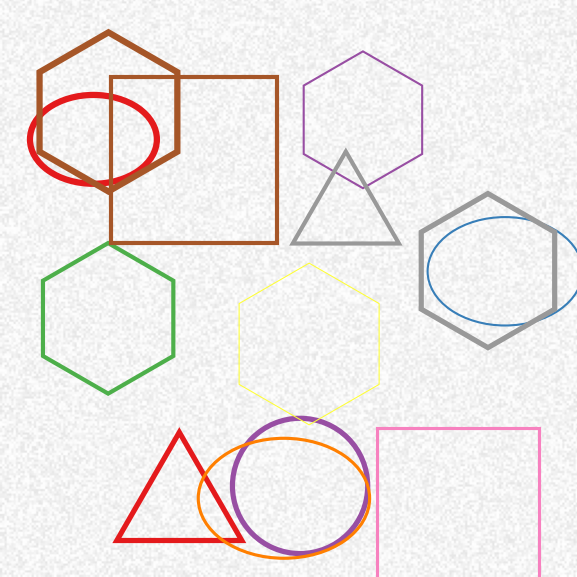[{"shape": "oval", "thickness": 3, "radius": 0.55, "center": [0.162, 0.758]}, {"shape": "triangle", "thickness": 2.5, "radius": 0.62, "center": [0.311, 0.126]}, {"shape": "oval", "thickness": 1, "radius": 0.67, "center": [0.875, 0.529]}, {"shape": "hexagon", "thickness": 2, "radius": 0.65, "center": [0.187, 0.448]}, {"shape": "circle", "thickness": 2.5, "radius": 0.59, "center": [0.52, 0.158]}, {"shape": "hexagon", "thickness": 1, "radius": 0.59, "center": [0.628, 0.792]}, {"shape": "oval", "thickness": 1.5, "radius": 0.74, "center": [0.492, 0.136]}, {"shape": "hexagon", "thickness": 0.5, "radius": 0.7, "center": [0.535, 0.404]}, {"shape": "hexagon", "thickness": 3, "radius": 0.69, "center": [0.188, 0.805]}, {"shape": "square", "thickness": 2, "radius": 0.72, "center": [0.335, 0.722]}, {"shape": "square", "thickness": 1.5, "radius": 0.7, "center": [0.793, 0.118]}, {"shape": "hexagon", "thickness": 2.5, "radius": 0.67, "center": [0.845, 0.531]}, {"shape": "triangle", "thickness": 2, "radius": 0.53, "center": [0.599, 0.631]}]